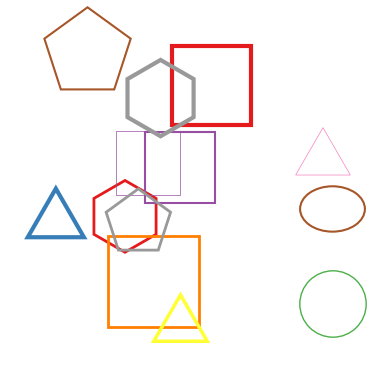[{"shape": "hexagon", "thickness": 2, "radius": 0.47, "center": [0.325, 0.438]}, {"shape": "square", "thickness": 3, "radius": 0.52, "center": [0.55, 0.778]}, {"shape": "triangle", "thickness": 3, "radius": 0.42, "center": [0.145, 0.426]}, {"shape": "circle", "thickness": 1, "radius": 0.43, "center": [0.865, 0.21]}, {"shape": "square", "thickness": 1.5, "radius": 0.46, "center": [0.468, 0.564]}, {"shape": "square", "thickness": 0.5, "radius": 0.42, "center": [0.385, 0.577]}, {"shape": "square", "thickness": 2, "radius": 0.59, "center": [0.398, 0.268]}, {"shape": "triangle", "thickness": 2.5, "radius": 0.4, "center": [0.469, 0.154]}, {"shape": "oval", "thickness": 1.5, "radius": 0.42, "center": [0.864, 0.457]}, {"shape": "pentagon", "thickness": 1.5, "radius": 0.59, "center": [0.227, 0.863]}, {"shape": "triangle", "thickness": 0.5, "radius": 0.41, "center": [0.839, 0.586]}, {"shape": "pentagon", "thickness": 2, "radius": 0.44, "center": [0.359, 0.422]}, {"shape": "hexagon", "thickness": 3, "radius": 0.5, "center": [0.417, 0.745]}]